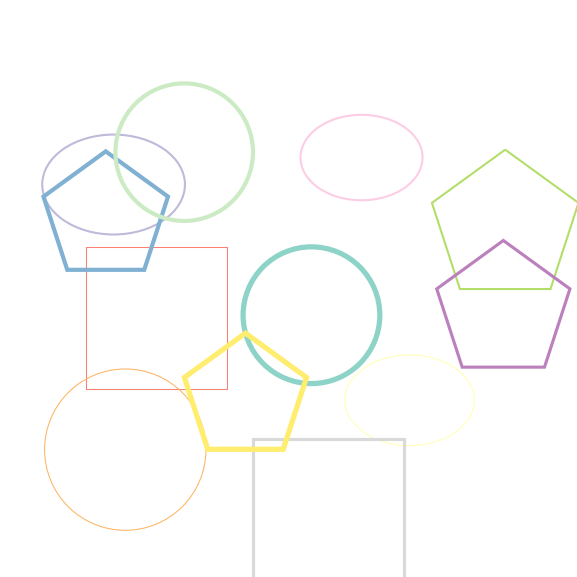[{"shape": "circle", "thickness": 2.5, "radius": 0.59, "center": [0.539, 0.453]}, {"shape": "oval", "thickness": 0.5, "radius": 0.56, "center": [0.709, 0.306]}, {"shape": "oval", "thickness": 1, "radius": 0.62, "center": [0.197, 0.68]}, {"shape": "square", "thickness": 0.5, "radius": 0.61, "center": [0.271, 0.449]}, {"shape": "pentagon", "thickness": 2, "radius": 0.57, "center": [0.183, 0.624]}, {"shape": "circle", "thickness": 0.5, "radius": 0.7, "center": [0.217, 0.221]}, {"shape": "pentagon", "thickness": 1, "radius": 0.67, "center": [0.875, 0.607]}, {"shape": "oval", "thickness": 1, "radius": 0.53, "center": [0.626, 0.726]}, {"shape": "square", "thickness": 1.5, "radius": 0.65, "center": [0.568, 0.107]}, {"shape": "pentagon", "thickness": 1.5, "radius": 0.61, "center": [0.872, 0.461]}, {"shape": "circle", "thickness": 2, "radius": 0.6, "center": [0.319, 0.736]}, {"shape": "pentagon", "thickness": 2.5, "radius": 0.56, "center": [0.425, 0.311]}]